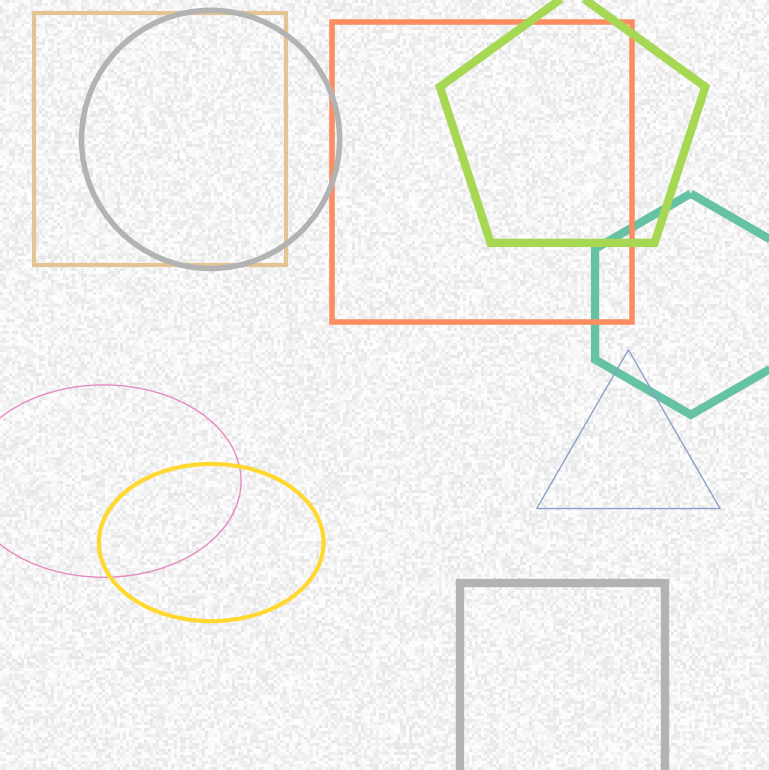[{"shape": "hexagon", "thickness": 3, "radius": 0.72, "center": [0.897, 0.605]}, {"shape": "square", "thickness": 2, "radius": 0.97, "center": [0.626, 0.776]}, {"shape": "triangle", "thickness": 0.5, "radius": 0.69, "center": [0.816, 0.408]}, {"shape": "oval", "thickness": 0.5, "radius": 0.89, "center": [0.135, 0.375]}, {"shape": "pentagon", "thickness": 3, "radius": 0.91, "center": [0.744, 0.831]}, {"shape": "oval", "thickness": 1.5, "radius": 0.73, "center": [0.274, 0.295]}, {"shape": "square", "thickness": 1.5, "radius": 0.82, "center": [0.208, 0.82]}, {"shape": "circle", "thickness": 2, "radius": 0.84, "center": [0.274, 0.819]}, {"shape": "square", "thickness": 3, "radius": 0.67, "center": [0.731, 0.11]}]